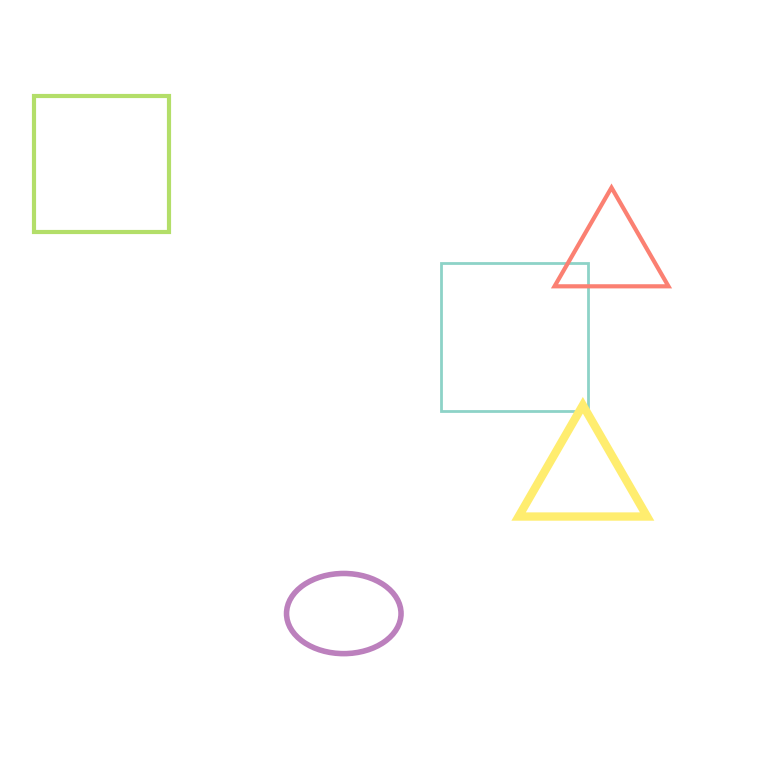[{"shape": "square", "thickness": 1, "radius": 0.48, "center": [0.668, 0.562]}, {"shape": "triangle", "thickness": 1.5, "radius": 0.43, "center": [0.794, 0.671]}, {"shape": "square", "thickness": 1.5, "radius": 0.44, "center": [0.132, 0.787]}, {"shape": "oval", "thickness": 2, "radius": 0.37, "center": [0.446, 0.203]}, {"shape": "triangle", "thickness": 3, "radius": 0.48, "center": [0.757, 0.377]}]